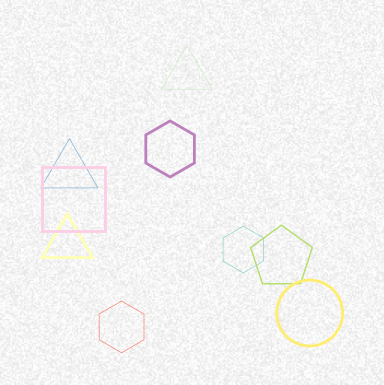[{"shape": "hexagon", "thickness": 0.5, "radius": 0.3, "center": [0.632, 0.352]}, {"shape": "triangle", "thickness": 2, "radius": 0.38, "center": [0.175, 0.369]}, {"shape": "hexagon", "thickness": 0.5, "radius": 0.34, "center": [0.316, 0.151]}, {"shape": "triangle", "thickness": 0.5, "radius": 0.43, "center": [0.18, 0.555]}, {"shape": "pentagon", "thickness": 1, "radius": 0.42, "center": [0.731, 0.331]}, {"shape": "square", "thickness": 2, "radius": 0.41, "center": [0.191, 0.484]}, {"shape": "hexagon", "thickness": 2, "radius": 0.36, "center": [0.442, 0.613]}, {"shape": "triangle", "thickness": 0.5, "radius": 0.38, "center": [0.485, 0.806]}, {"shape": "circle", "thickness": 2, "radius": 0.43, "center": [0.804, 0.187]}]